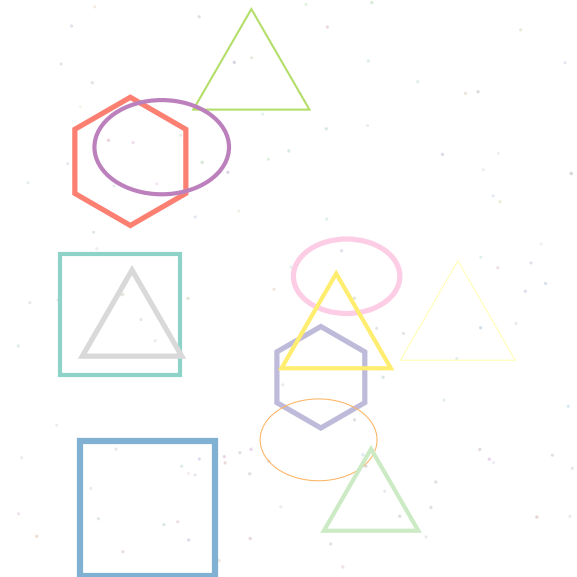[{"shape": "square", "thickness": 2, "radius": 0.52, "center": [0.208, 0.455]}, {"shape": "triangle", "thickness": 0.5, "radius": 0.57, "center": [0.793, 0.433]}, {"shape": "hexagon", "thickness": 2.5, "radius": 0.44, "center": [0.556, 0.346]}, {"shape": "hexagon", "thickness": 2.5, "radius": 0.55, "center": [0.226, 0.72]}, {"shape": "square", "thickness": 3, "radius": 0.58, "center": [0.256, 0.119]}, {"shape": "oval", "thickness": 0.5, "radius": 0.51, "center": [0.552, 0.238]}, {"shape": "triangle", "thickness": 1, "radius": 0.58, "center": [0.435, 0.867]}, {"shape": "oval", "thickness": 2.5, "radius": 0.46, "center": [0.6, 0.521]}, {"shape": "triangle", "thickness": 2.5, "radius": 0.5, "center": [0.229, 0.432]}, {"shape": "oval", "thickness": 2, "radius": 0.58, "center": [0.28, 0.744]}, {"shape": "triangle", "thickness": 2, "radius": 0.47, "center": [0.643, 0.127]}, {"shape": "triangle", "thickness": 2, "radius": 0.55, "center": [0.582, 0.416]}]